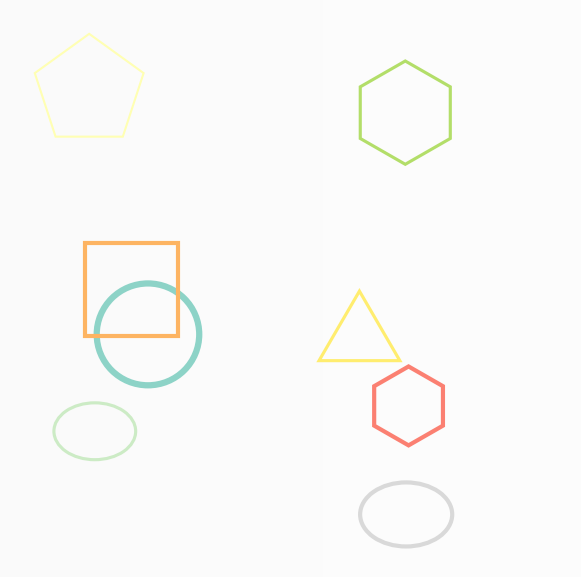[{"shape": "circle", "thickness": 3, "radius": 0.44, "center": [0.255, 0.42]}, {"shape": "pentagon", "thickness": 1, "radius": 0.49, "center": [0.153, 0.842]}, {"shape": "hexagon", "thickness": 2, "radius": 0.34, "center": [0.703, 0.296]}, {"shape": "square", "thickness": 2, "radius": 0.4, "center": [0.227, 0.498]}, {"shape": "hexagon", "thickness": 1.5, "radius": 0.45, "center": [0.697, 0.804]}, {"shape": "oval", "thickness": 2, "radius": 0.4, "center": [0.699, 0.108]}, {"shape": "oval", "thickness": 1.5, "radius": 0.35, "center": [0.163, 0.252]}, {"shape": "triangle", "thickness": 1.5, "radius": 0.4, "center": [0.618, 0.415]}]